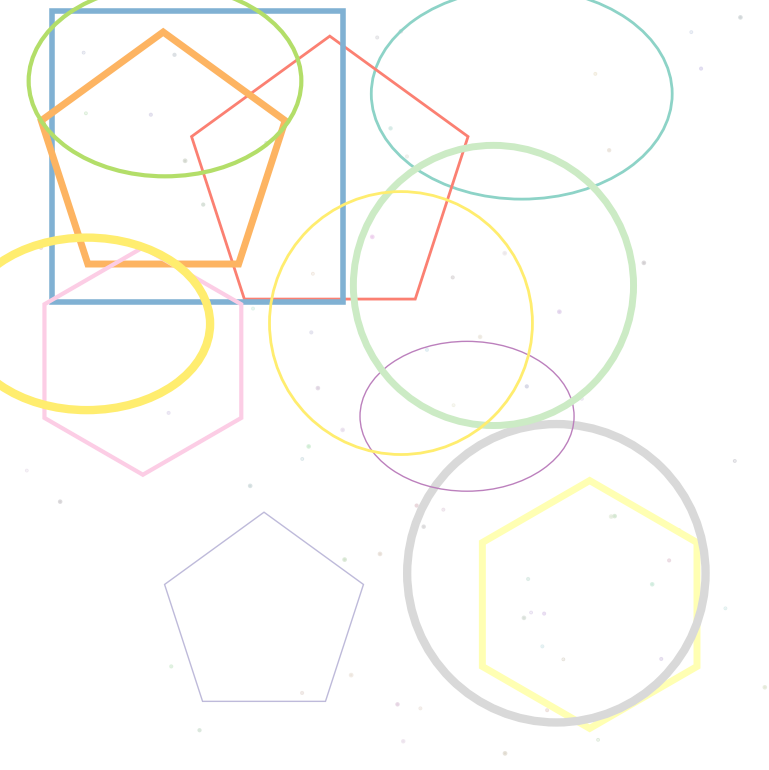[{"shape": "oval", "thickness": 1, "radius": 0.98, "center": [0.678, 0.878]}, {"shape": "hexagon", "thickness": 2.5, "radius": 0.8, "center": [0.766, 0.215]}, {"shape": "pentagon", "thickness": 0.5, "radius": 0.68, "center": [0.343, 0.199]}, {"shape": "pentagon", "thickness": 1, "radius": 0.94, "center": [0.428, 0.764]}, {"shape": "square", "thickness": 2, "radius": 0.95, "center": [0.256, 0.797]}, {"shape": "pentagon", "thickness": 2.5, "radius": 0.83, "center": [0.212, 0.792]}, {"shape": "oval", "thickness": 1.5, "radius": 0.89, "center": [0.214, 0.895]}, {"shape": "hexagon", "thickness": 1.5, "radius": 0.74, "center": [0.186, 0.531]}, {"shape": "circle", "thickness": 3, "radius": 0.97, "center": [0.723, 0.256]}, {"shape": "oval", "thickness": 0.5, "radius": 0.7, "center": [0.607, 0.459]}, {"shape": "circle", "thickness": 2.5, "radius": 0.91, "center": [0.641, 0.629]}, {"shape": "circle", "thickness": 1, "radius": 0.85, "center": [0.521, 0.58]}, {"shape": "oval", "thickness": 3, "radius": 0.8, "center": [0.113, 0.579]}]